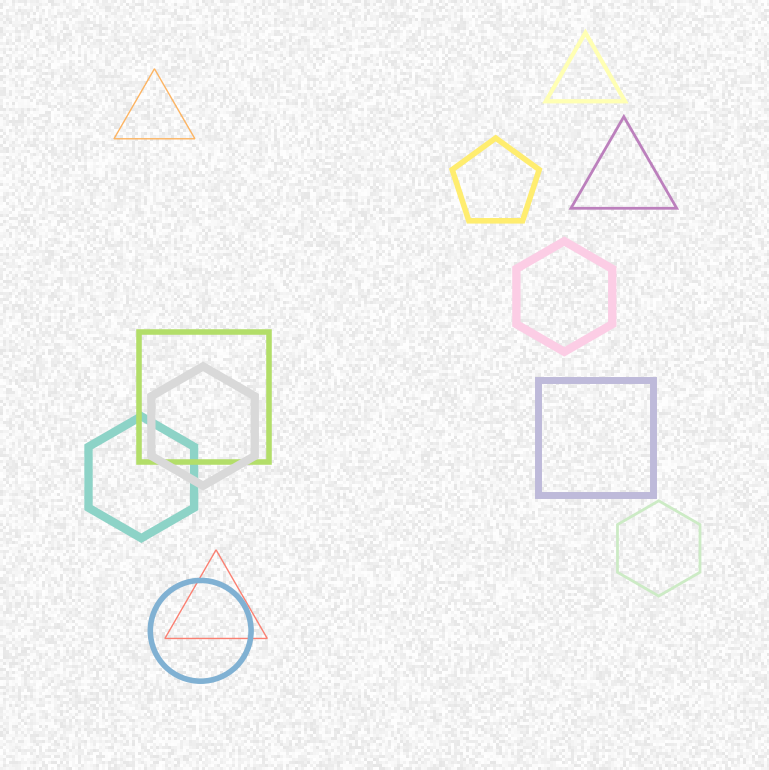[{"shape": "hexagon", "thickness": 3, "radius": 0.4, "center": [0.184, 0.38]}, {"shape": "triangle", "thickness": 1.5, "radius": 0.3, "center": [0.76, 0.898]}, {"shape": "square", "thickness": 2.5, "radius": 0.37, "center": [0.773, 0.432]}, {"shape": "triangle", "thickness": 0.5, "radius": 0.38, "center": [0.281, 0.209]}, {"shape": "circle", "thickness": 2, "radius": 0.33, "center": [0.261, 0.181]}, {"shape": "triangle", "thickness": 0.5, "radius": 0.3, "center": [0.201, 0.85]}, {"shape": "square", "thickness": 2, "radius": 0.42, "center": [0.265, 0.484]}, {"shape": "hexagon", "thickness": 3, "radius": 0.36, "center": [0.733, 0.615]}, {"shape": "hexagon", "thickness": 3, "radius": 0.39, "center": [0.264, 0.447]}, {"shape": "triangle", "thickness": 1, "radius": 0.4, "center": [0.81, 0.769]}, {"shape": "hexagon", "thickness": 1, "radius": 0.31, "center": [0.855, 0.288]}, {"shape": "pentagon", "thickness": 2, "radius": 0.3, "center": [0.644, 0.761]}]